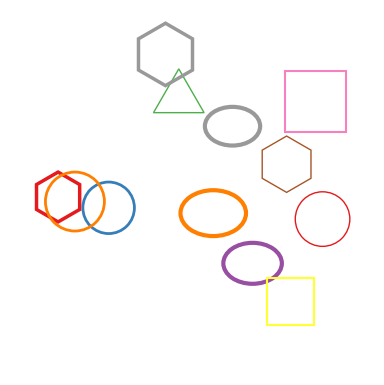[{"shape": "circle", "thickness": 1, "radius": 0.35, "center": [0.838, 0.431]}, {"shape": "hexagon", "thickness": 2.5, "radius": 0.32, "center": [0.151, 0.488]}, {"shape": "circle", "thickness": 2, "radius": 0.33, "center": [0.282, 0.46]}, {"shape": "triangle", "thickness": 1, "radius": 0.38, "center": [0.464, 0.745]}, {"shape": "oval", "thickness": 3, "radius": 0.38, "center": [0.656, 0.316]}, {"shape": "circle", "thickness": 2, "radius": 0.38, "center": [0.195, 0.477]}, {"shape": "oval", "thickness": 3, "radius": 0.43, "center": [0.554, 0.446]}, {"shape": "square", "thickness": 1.5, "radius": 0.31, "center": [0.754, 0.216]}, {"shape": "hexagon", "thickness": 1, "radius": 0.37, "center": [0.744, 0.573]}, {"shape": "square", "thickness": 1.5, "radius": 0.39, "center": [0.82, 0.736]}, {"shape": "oval", "thickness": 3, "radius": 0.36, "center": [0.604, 0.672]}, {"shape": "hexagon", "thickness": 2.5, "radius": 0.41, "center": [0.43, 0.859]}]